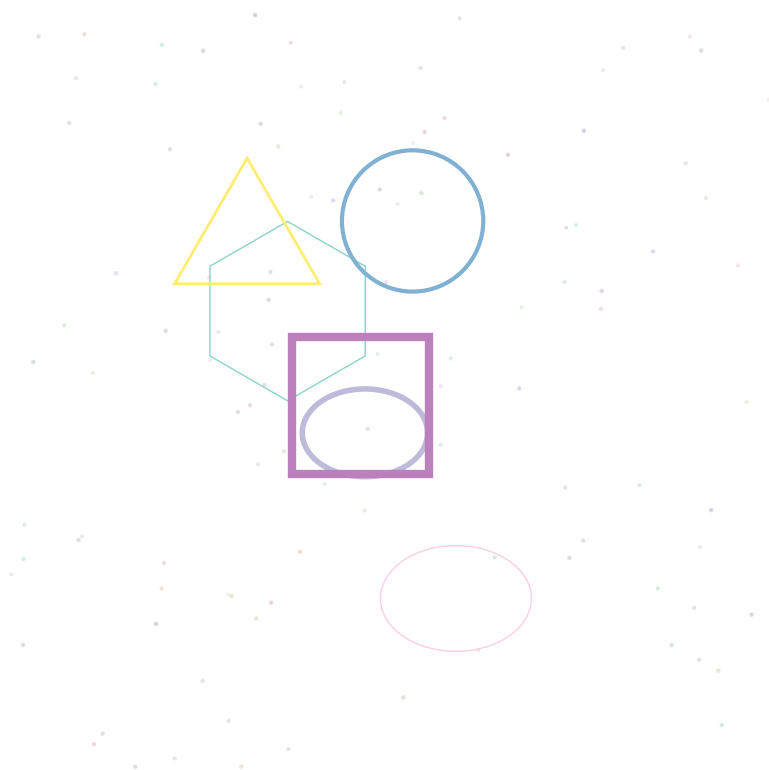[{"shape": "hexagon", "thickness": 0.5, "radius": 0.58, "center": [0.373, 0.596]}, {"shape": "oval", "thickness": 2, "radius": 0.41, "center": [0.474, 0.438]}, {"shape": "circle", "thickness": 1.5, "radius": 0.46, "center": [0.536, 0.713]}, {"shape": "oval", "thickness": 0.5, "radius": 0.49, "center": [0.592, 0.223]}, {"shape": "square", "thickness": 3, "radius": 0.44, "center": [0.468, 0.473]}, {"shape": "triangle", "thickness": 1, "radius": 0.54, "center": [0.321, 0.686]}]